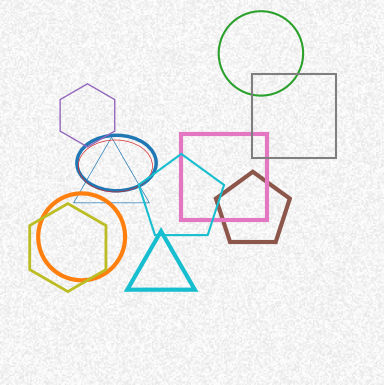[{"shape": "oval", "thickness": 2.5, "radius": 0.51, "center": [0.303, 0.577]}, {"shape": "triangle", "thickness": 0.5, "radius": 0.57, "center": [0.29, 0.53]}, {"shape": "circle", "thickness": 3, "radius": 0.56, "center": [0.212, 0.385]}, {"shape": "circle", "thickness": 1.5, "radius": 0.55, "center": [0.678, 0.861]}, {"shape": "oval", "thickness": 0.5, "radius": 0.48, "center": [0.3, 0.569]}, {"shape": "hexagon", "thickness": 1, "radius": 0.41, "center": [0.227, 0.7]}, {"shape": "pentagon", "thickness": 3, "radius": 0.5, "center": [0.657, 0.453]}, {"shape": "square", "thickness": 3, "radius": 0.56, "center": [0.583, 0.54]}, {"shape": "square", "thickness": 1.5, "radius": 0.54, "center": [0.763, 0.699]}, {"shape": "hexagon", "thickness": 2, "radius": 0.57, "center": [0.176, 0.357]}, {"shape": "triangle", "thickness": 3, "radius": 0.51, "center": [0.418, 0.298]}, {"shape": "pentagon", "thickness": 1.5, "radius": 0.58, "center": [0.471, 0.484]}]